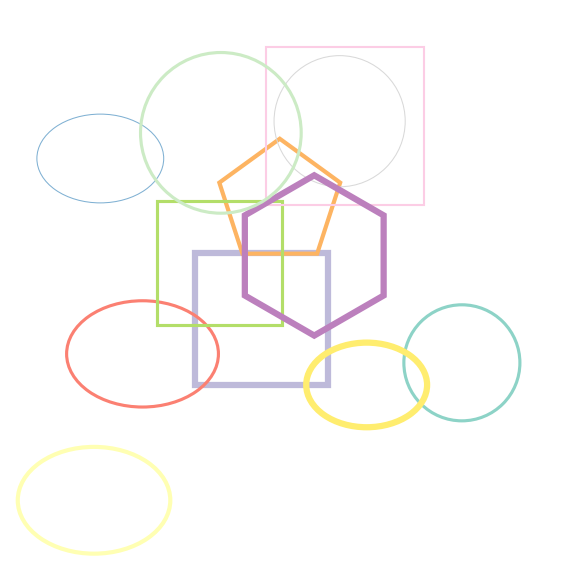[{"shape": "circle", "thickness": 1.5, "radius": 0.5, "center": [0.8, 0.371]}, {"shape": "oval", "thickness": 2, "radius": 0.66, "center": [0.163, 0.133]}, {"shape": "square", "thickness": 3, "radius": 0.57, "center": [0.453, 0.447]}, {"shape": "oval", "thickness": 1.5, "radius": 0.66, "center": [0.247, 0.386]}, {"shape": "oval", "thickness": 0.5, "radius": 0.55, "center": [0.174, 0.725]}, {"shape": "pentagon", "thickness": 2, "radius": 0.55, "center": [0.484, 0.649]}, {"shape": "square", "thickness": 1.5, "radius": 0.54, "center": [0.38, 0.543]}, {"shape": "square", "thickness": 1, "radius": 0.68, "center": [0.597, 0.78]}, {"shape": "circle", "thickness": 0.5, "radius": 0.57, "center": [0.588, 0.789]}, {"shape": "hexagon", "thickness": 3, "radius": 0.69, "center": [0.544, 0.557]}, {"shape": "circle", "thickness": 1.5, "radius": 0.7, "center": [0.382, 0.769]}, {"shape": "oval", "thickness": 3, "radius": 0.52, "center": [0.635, 0.333]}]